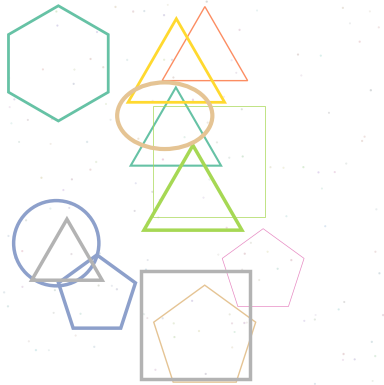[{"shape": "hexagon", "thickness": 2, "radius": 0.75, "center": [0.152, 0.835]}, {"shape": "triangle", "thickness": 1.5, "radius": 0.68, "center": [0.457, 0.637]}, {"shape": "triangle", "thickness": 1, "radius": 0.64, "center": [0.532, 0.855]}, {"shape": "pentagon", "thickness": 2.5, "radius": 0.53, "center": [0.252, 0.233]}, {"shape": "circle", "thickness": 2.5, "radius": 0.55, "center": [0.146, 0.368]}, {"shape": "pentagon", "thickness": 0.5, "radius": 0.56, "center": [0.683, 0.294]}, {"shape": "square", "thickness": 0.5, "radius": 0.72, "center": [0.543, 0.579]}, {"shape": "triangle", "thickness": 2.5, "radius": 0.73, "center": [0.501, 0.476]}, {"shape": "triangle", "thickness": 2, "radius": 0.72, "center": [0.458, 0.807]}, {"shape": "oval", "thickness": 3, "radius": 0.62, "center": [0.428, 0.699]}, {"shape": "pentagon", "thickness": 1, "radius": 0.7, "center": [0.532, 0.12]}, {"shape": "triangle", "thickness": 2.5, "radius": 0.53, "center": [0.174, 0.325]}, {"shape": "square", "thickness": 2.5, "radius": 0.7, "center": [0.508, 0.155]}]